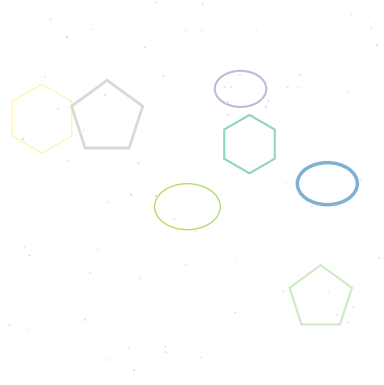[{"shape": "hexagon", "thickness": 1.5, "radius": 0.38, "center": [0.648, 0.626]}, {"shape": "oval", "thickness": 1.5, "radius": 0.33, "center": [0.625, 0.769]}, {"shape": "oval", "thickness": 2.5, "radius": 0.39, "center": [0.85, 0.523]}, {"shape": "oval", "thickness": 1, "radius": 0.43, "center": [0.487, 0.463]}, {"shape": "pentagon", "thickness": 2, "radius": 0.49, "center": [0.278, 0.694]}, {"shape": "pentagon", "thickness": 1.5, "radius": 0.43, "center": [0.833, 0.226]}, {"shape": "hexagon", "thickness": 0.5, "radius": 0.45, "center": [0.109, 0.692]}]